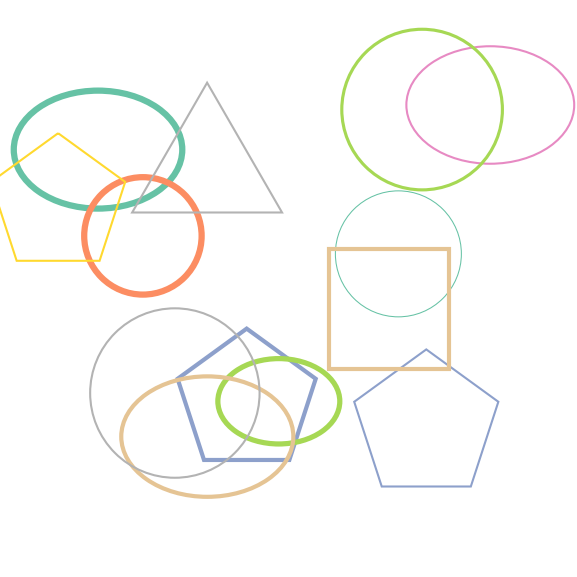[{"shape": "oval", "thickness": 3, "radius": 0.73, "center": [0.17, 0.74]}, {"shape": "circle", "thickness": 0.5, "radius": 0.55, "center": [0.69, 0.56]}, {"shape": "circle", "thickness": 3, "radius": 0.51, "center": [0.247, 0.591]}, {"shape": "pentagon", "thickness": 1, "radius": 0.66, "center": [0.738, 0.263]}, {"shape": "pentagon", "thickness": 2, "radius": 0.63, "center": [0.427, 0.304]}, {"shape": "oval", "thickness": 1, "radius": 0.73, "center": [0.849, 0.817]}, {"shape": "circle", "thickness": 1.5, "radius": 0.7, "center": [0.731, 0.809]}, {"shape": "oval", "thickness": 2.5, "radius": 0.53, "center": [0.483, 0.304]}, {"shape": "pentagon", "thickness": 1, "radius": 0.61, "center": [0.101, 0.646]}, {"shape": "square", "thickness": 2, "radius": 0.52, "center": [0.674, 0.464]}, {"shape": "oval", "thickness": 2, "radius": 0.74, "center": [0.359, 0.243]}, {"shape": "circle", "thickness": 1, "radius": 0.73, "center": [0.303, 0.319]}, {"shape": "triangle", "thickness": 1, "radius": 0.75, "center": [0.359, 0.706]}]